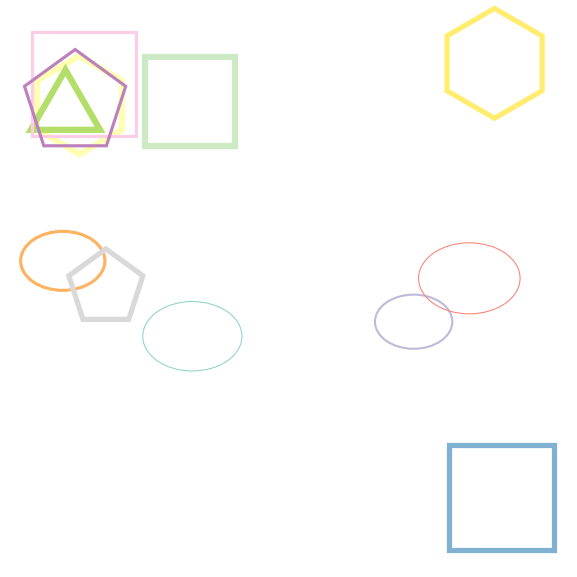[{"shape": "oval", "thickness": 0.5, "radius": 0.43, "center": [0.333, 0.417]}, {"shape": "hexagon", "thickness": 3, "radius": 0.42, "center": [0.138, 0.817]}, {"shape": "oval", "thickness": 1, "radius": 0.33, "center": [0.716, 0.442]}, {"shape": "oval", "thickness": 0.5, "radius": 0.44, "center": [0.813, 0.517]}, {"shape": "square", "thickness": 2.5, "radius": 0.45, "center": [0.869, 0.138]}, {"shape": "oval", "thickness": 1.5, "radius": 0.36, "center": [0.109, 0.547]}, {"shape": "triangle", "thickness": 3, "radius": 0.35, "center": [0.113, 0.809]}, {"shape": "square", "thickness": 1.5, "radius": 0.45, "center": [0.146, 0.853]}, {"shape": "pentagon", "thickness": 2.5, "radius": 0.34, "center": [0.183, 0.501]}, {"shape": "pentagon", "thickness": 1.5, "radius": 0.46, "center": [0.13, 0.821]}, {"shape": "square", "thickness": 3, "radius": 0.39, "center": [0.329, 0.823]}, {"shape": "hexagon", "thickness": 2.5, "radius": 0.48, "center": [0.856, 0.889]}]